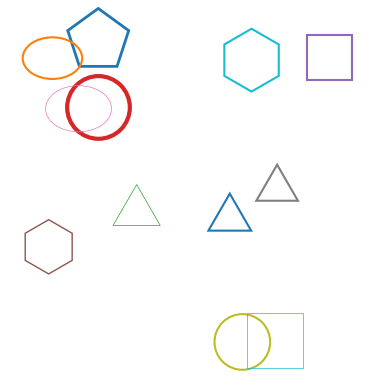[{"shape": "triangle", "thickness": 1.5, "radius": 0.32, "center": [0.597, 0.433]}, {"shape": "pentagon", "thickness": 2, "radius": 0.42, "center": [0.255, 0.895]}, {"shape": "oval", "thickness": 1.5, "radius": 0.39, "center": [0.136, 0.849]}, {"shape": "triangle", "thickness": 0.5, "radius": 0.35, "center": [0.355, 0.45]}, {"shape": "circle", "thickness": 3, "radius": 0.41, "center": [0.256, 0.721]}, {"shape": "square", "thickness": 1.5, "radius": 0.29, "center": [0.855, 0.85]}, {"shape": "hexagon", "thickness": 1, "radius": 0.35, "center": [0.126, 0.359]}, {"shape": "oval", "thickness": 0.5, "radius": 0.43, "center": [0.204, 0.718]}, {"shape": "triangle", "thickness": 1.5, "radius": 0.31, "center": [0.72, 0.51]}, {"shape": "circle", "thickness": 1.5, "radius": 0.36, "center": [0.629, 0.112]}, {"shape": "square", "thickness": 0.5, "radius": 0.36, "center": [0.714, 0.116]}, {"shape": "hexagon", "thickness": 1.5, "radius": 0.41, "center": [0.653, 0.844]}]